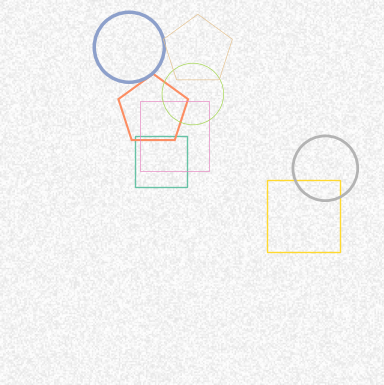[{"shape": "square", "thickness": 1, "radius": 0.33, "center": [0.418, 0.58]}, {"shape": "pentagon", "thickness": 1.5, "radius": 0.48, "center": [0.398, 0.713]}, {"shape": "circle", "thickness": 2.5, "radius": 0.45, "center": [0.336, 0.877]}, {"shape": "square", "thickness": 0.5, "radius": 0.45, "center": [0.453, 0.647]}, {"shape": "circle", "thickness": 0.5, "radius": 0.4, "center": [0.501, 0.756]}, {"shape": "square", "thickness": 1, "radius": 0.47, "center": [0.788, 0.439]}, {"shape": "pentagon", "thickness": 0.5, "radius": 0.47, "center": [0.514, 0.869]}, {"shape": "circle", "thickness": 2, "radius": 0.42, "center": [0.845, 0.563]}]